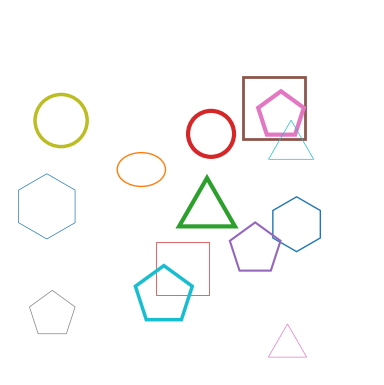[{"shape": "hexagon", "thickness": 0.5, "radius": 0.42, "center": [0.122, 0.464]}, {"shape": "hexagon", "thickness": 1, "radius": 0.36, "center": [0.77, 0.418]}, {"shape": "oval", "thickness": 1, "radius": 0.31, "center": [0.367, 0.56]}, {"shape": "triangle", "thickness": 3, "radius": 0.42, "center": [0.538, 0.454]}, {"shape": "circle", "thickness": 3, "radius": 0.3, "center": [0.548, 0.652]}, {"shape": "square", "thickness": 0.5, "radius": 0.34, "center": [0.474, 0.303]}, {"shape": "pentagon", "thickness": 1.5, "radius": 0.35, "center": [0.663, 0.353]}, {"shape": "square", "thickness": 2, "radius": 0.4, "center": [0.712, 0.719]}, {"shape": "pentagon", "thickness": 3, "radius": 0.31, "center": [0.73, 0.701]}, {"shape": "triangle", "thickness": 0.5, "radius": 0.29, "center": [0.747, 0.101]}, {"shape": "pentagon", "thickness": 0.5, "radius": 0.31, "center": [0.136, 0.184]}, {"shape": "circle", "thickness": 2.5, "radius": 0.34, "center": [0.159, 0.687]}, {"shape": "pentagon", "thickness": 2.5, "radius": 0.39, "center": [0.426, 0.232]}, {"shape": "triangle", "thickness": 0.5, "radius": 0.34, "center": [0.756, 0.62]}]